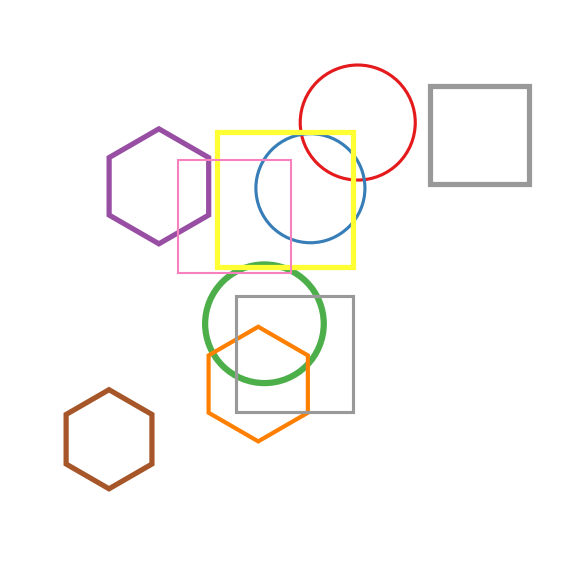[{"shape": "circle", "thickness": 1.5, "radius": 0.5, "center": [0.619, 0.787]}, {"shape": "circle", "thickness": 1.5, "radius": 0.47, "center": [0.537, 0.673]}, {"shape": "circle", "thickness": 3, "radius": 0.51, "center": [0.458, 0.438]}, {"shape": "hexagon", "thickness": 2.5, "radius": 0.5, "center": [0.275, 0.676]}, {"shape": "hexagon", "thickness": 2, "radius": 0.5, "center": [0.447, 0.334]}, {"shape": "square", "thickness": 2.5, "radius": 0.58, "center": [0.494, 0.654]}, {"shape": "hexagon", "thickness": 2.5, "radius": 0.43, "center": [0.189, 0.239]}, {"shape": "square", "thickness": 1, "radius": 0.49, "center": [0.406, 0.624]}, {"shape": "square", "thickness": 2.5, "radius": 0.43, "center": [0.83, 0.765]}, {"shape": "square", "thickness": 1.5, "radius": 0.5, "center": [0.51, 0.386]}]